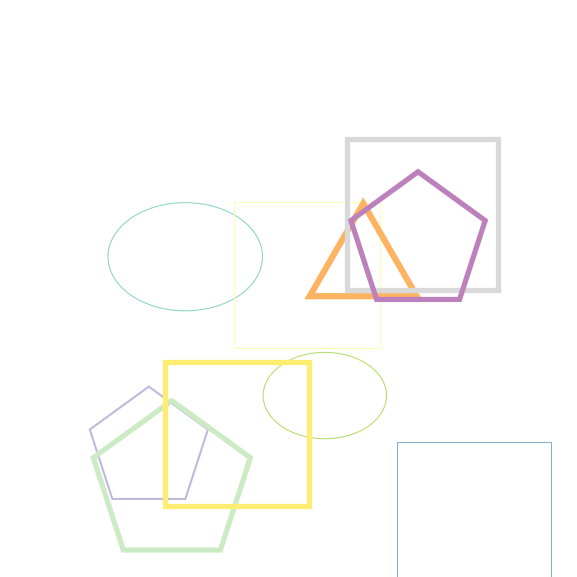[{"shape": "oval", "thickness": 0.5, "radius": 0.67, "center": [0.321, 0.555]}, {"shape": "square", "thickness": 0.5, "radius": 0.63, "center": [0.532, 0.523]}, {"shape": "pentagon", "thickness": 1, "radius": 0.54, "center": [0.258, 0.222]}, {"shape": "square", "thickness": 0.5, "radius": 0.67, "center": [0.821, 0.101]}, {"shape": "triangle", "thickness": 3, "radius": 0.54, "center": [0.629, 0.54]}, {"shape": "oval", "thickness": 0.5, "radius": 0.53, "center": [0.563, 0.314]}, {"shape": "square", "thickness": 2.5, "radius": 0.65, "center": [0.732, 0.628]}, {"shape": "pentagon", "thickness": 2.5, "radius": 0.61, "center": [0.724, 0.579]}, {"shape": "pentagon", "thickness": 2.5, "radius": 0.71, "center": [0.298, 0.162]}, {"shape": "square", "thickness": 2.5, "radius": 0.63, "center": [0.411, 0.248]}]